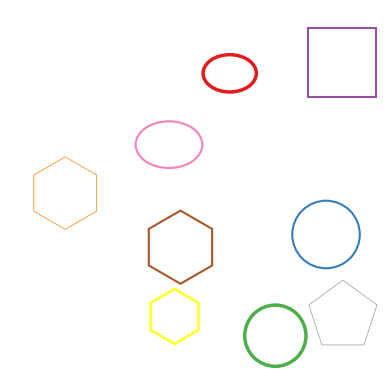[{"shape": "oval", "thickness": 2.5, "radius": 0.35, "center": [0.597, 0.81]}, {"shape": "circle", "thickness": 1.5, "radius": 0.44, "center": [0.847, 0.391]}, {"shape": "circle", "thickness": 2.5, "radius": 0.4, "center": [0.715, 0.128]}, {"shape": "square", "thickness": 1.5, "radius": 0.44, "center": [0.889, 0.838]}, {"shape": "hexagon", "thickness": 0.5, "radius": 0.47, "center": [0.169, 0.498]}, {"shape": "hexagon", "thickness": 2, "radius": 0.36, "center": [0.453, 0.178]}, {"shape": "hexagon", "thickness": 1.5, "radius": 0.47, "center": [0.469, 0.358]}, {"shape": "oval", "thickness": 1.5, "radius": 0.43, "center": [0.439, 0.624]}, {"shape": "pentagon", "thickness": 0.5, "radius": 0.47, "center": [0.891, 0.179]}]